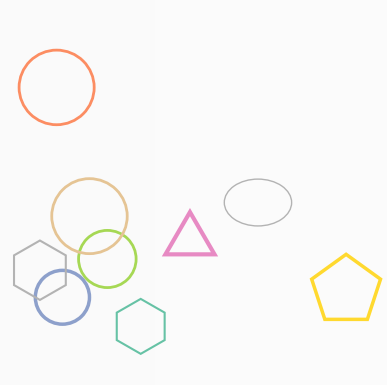[{"shape": "hexagon", "thickness": 1.5, "radius": 0.36, "center": [0.363, 0.152]}, {"shape": "circle", "thickness": 2, "radius": 0.48, "center": [0.146, 0.773]}, {"shape": "circle", "thickness": 2.5, "radius": 0.35, "center": [0.161, 0.228]}, {"shape": "triangle", "thickness": 3, "radius": 0.37, "center": [0.49, 0.376]}, {"shape": "circle", "thickness": 2, "radius": 0.37, "center": [0.277, 0.327]}, {"shape": "pentagon", "thickness": 2.5, "radius": 0.47, "center": [0.893, 0.246]}, {"shape": "circle", "thickness": 2, "radius": 0.49, "center": [0.231, 0.439]}, {"shape": "hexagon", "thickness": 1.5, "radius": 0.39, "center": [0.103, 0.298]}, {"shape": "oval", "thickness": 1, "radius": 0.43, "center": [0.666, 0.474]}]